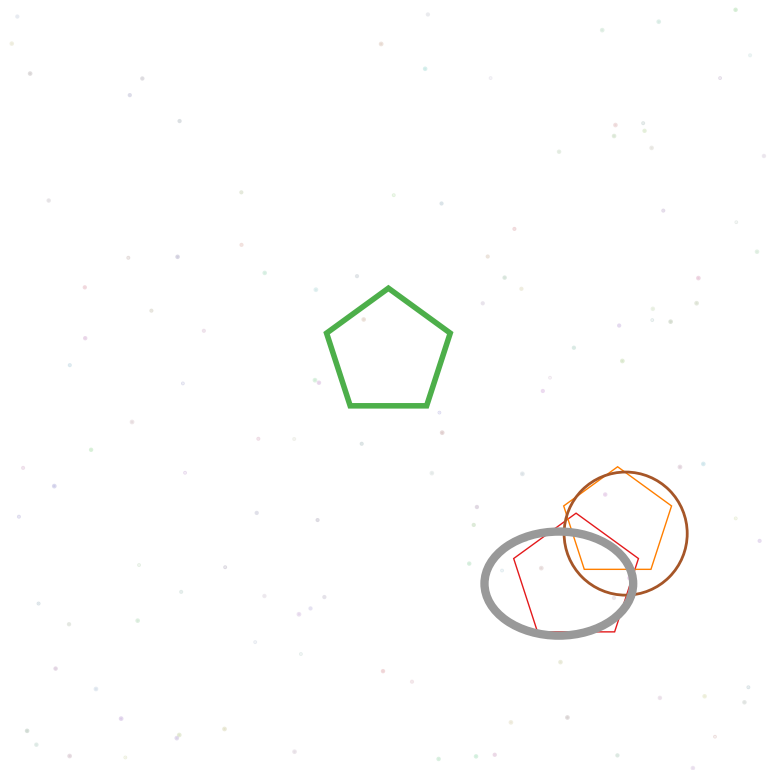[{"shape": "pentagon", "thickness": 0.5, "radius": 0.43, "center": [0.748, 0.248]}, {"shape": "pentagon", "thickness": 2, "radius": 0.42, "center": [0.504, 0.541]}, {"shape": "pentagon", "thickness": 0.5, "radius": 0.37, "center": [0.802, 0.32]}, {"shape": "circle", "thickness": 1, "radius": 0.4, "center": [0.813, 0.307]}, {"shape": "oval", "thickness": 3, "radius": 0.48, "center": [0.726, 0.242]}]